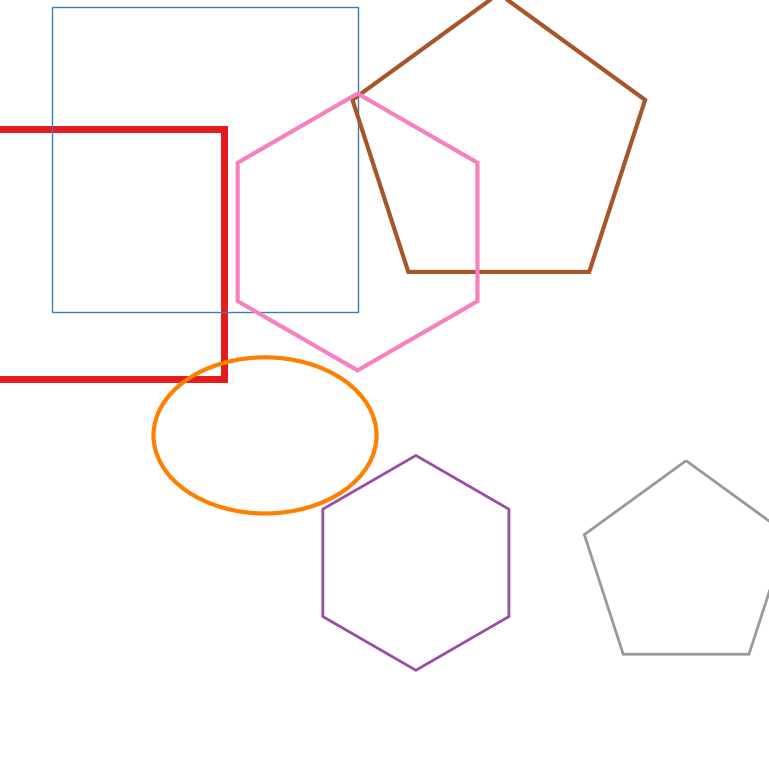[{"shape": "square", "thickness": 2.5, "radius": 0.81, "center": [0.128, 0.67]}, {"shape": "square", "thickness": 0.5, "radius": 0.99, "center": [0.267, 0.793]}, {"shape": "hexagon", "thickness": 1, "radius": 0.7, "center": [0.54, 0.269]}, {"shape": "oval", "thickness": 1.5, "radius": 0.72, "center": [0.344, 0.435]}, {"shape": "pentagon", "thickness": 1.5, "radius": 1.0, "center": [0.648, 0.809]}, {"shape": "hexagon", "thickness": 1.5, "radius": 0.9, "center": [0.464, 0.699]}, {"shape": "pentagon", "thickness": 1, "radius": 0.69, "center": [0.891, 0.263]}]